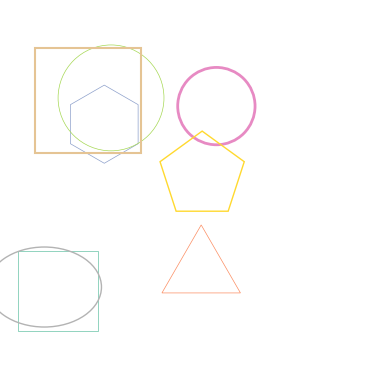[{"shape": "square", "thickness": 0.5, "radius": 0.52, "center": [0.15, 0.244]}, {"shape": "triangle", "thickness": 0.5, "radius": 0.59, "center": [0.523, 0.298]}, {"shape": "hexagon", "thickness": 0.5, "radius": 0.51, "center": [0.271, 0.677]}, {"shape": "circle", "thickness": 2, "radius": 0.5, "center": [0.562, 0.724]}, {"shape": "circle", "thickness": 0.5, "radius": 0.69, "center": [0.288, 0.746]}, {"shape": "pentagon", "thickness": 1, "radius": 0.58, "center": [0.525, 0.544]}, {"shape": "square", "thickness": 1.5, "radius": 0.68, "center": [0.229, 0.739]}, {"shape": "oval", "thickness": 1, "radius": 0.74, "center": [0.115, 0.254]}]